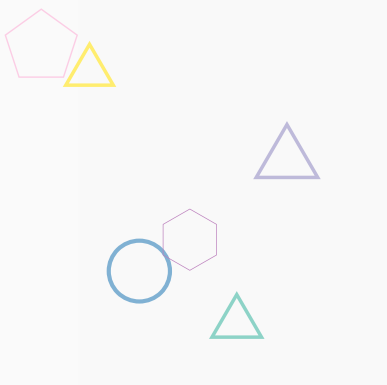[{"shape": "triangle", "thickness": 2.5, "radius": 0.37, "center": [0.611, 0.161]}, {"shape": "triangle", "thickness": 2.5, "radius": 0.46, "center": [0.741, 0.585]}, {"shape": "circle", "thickness": 3, "radius": 0.39, "center": [0.36, 0.296]}, {"shape": "pentagon", "thickness": 1, "radius": 0.49, "center": [0.107, 0.879]}, {"shape": "hexagon", "thickness": 0.5, "radius": 0.4, "center": [0.49, 0.377]}, {"shape": "triangle", "thickness": 2.5, "radius": 0.35, "center": [0.231, 0.814]}]